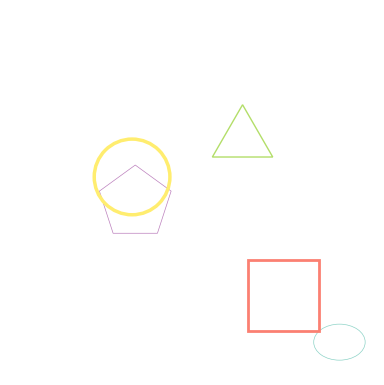[{"shape": "oval", "thickness": 0.5, "radius": 0.33, "center": [0.882, 0.111]}, {"shape": "square", "thickness": 2, "radius": 0.46, "center": [0.737, 0.233]}, {"shape": "triangle", "thickness": 1, "radius": 0.45, "center": [0.63, 0.637]}, {"shape": "pentagon", "thickness": 0.5, "radius": 0.49, "center": [0.351, 0.473]}, {"shape": "circle", "thickness": 2.5, "radius": 0.49, "center": [0.343, 0.54]}]